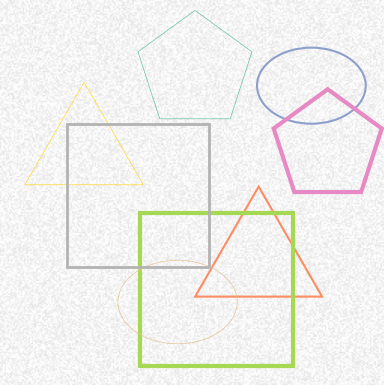[{"shape": "pentagon", "thickness": 0.5, "radius": 0.78, "center": [0.506, 0.817]}, {"shape": "triangle", "thickness": 1.5, "radius": 0.95, "center": [0.672, 0.325]}, {"shape": "oval", "thickness": 1.5, "radius": 0.71, "center": [0.809, 0.777]}, {"shape": "pentagon", "thickness": 3, "radius": 0.74, "center": [0.851, 0.621]}, {"shape": "square", "thickness": 3, "radius": 1.0, "center": [0.562, 0.248]}, {"shape": "triangle", "thickness": 0.5, "radius": 0.89, "center": [0.218, 0.609]}, {"shape": "oval", "thickness": 0.5, "radius": 0.77, "center": [0.461, 0.216]}, {"shape": "square", "thickness": 2, "radius": 0.93, "center": [0.358, 0.492]}]